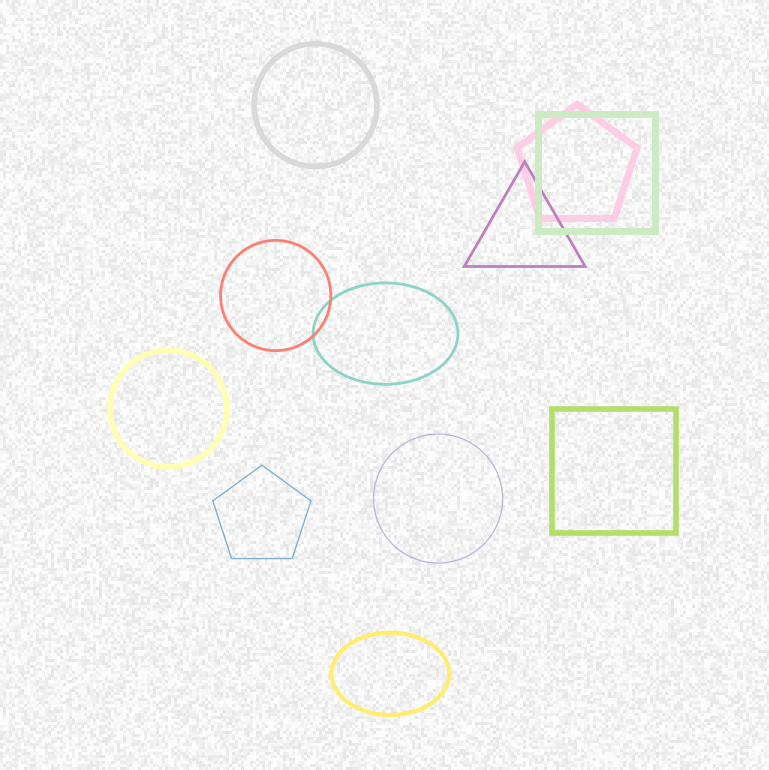[{"shape": "oval", "thickness": 1, "radius": 0.47, "center": [0.501, 0.567]}, {"shape": "circle", "thickness": 2, "radius": 0.38, "center": [0.219, 0.469]}, {"shape": "circle", "thickness": 0.5, "radius": 0.42, "center": [0.569, 0.353]}, {"shape": "circle", "thickness": 1, "radius": 0.36, "center": [0.358, 0.616]}, {"shape": "pentagon", "thickness": 0.5, "radius": 0.34, "center": [0.34, 0.329]}, {"shape": "square", "thickness": 2, "radius": 0.4, "center": [0.798, 0.389]}, {"shape": "pentagon", "thickness": 2.5, "radius": 0.41, "center": [0.749, 0.783]}, {"shape": "circle", "thickness": 2, "radius": 0.4, "center": [0.41, 0.863]}, {"shape": "triangle", "thickness": 1, "radius": 0.45, "center": [0.681, 0.699]}, {"shape": "square", "thickness": 2.5, "radius": 0.38, "center": [0.775, 0.776]}, {"shape": "oval", "thickness": 1.5, "radius": 0.38, "center": [0.507, 0.125]}]